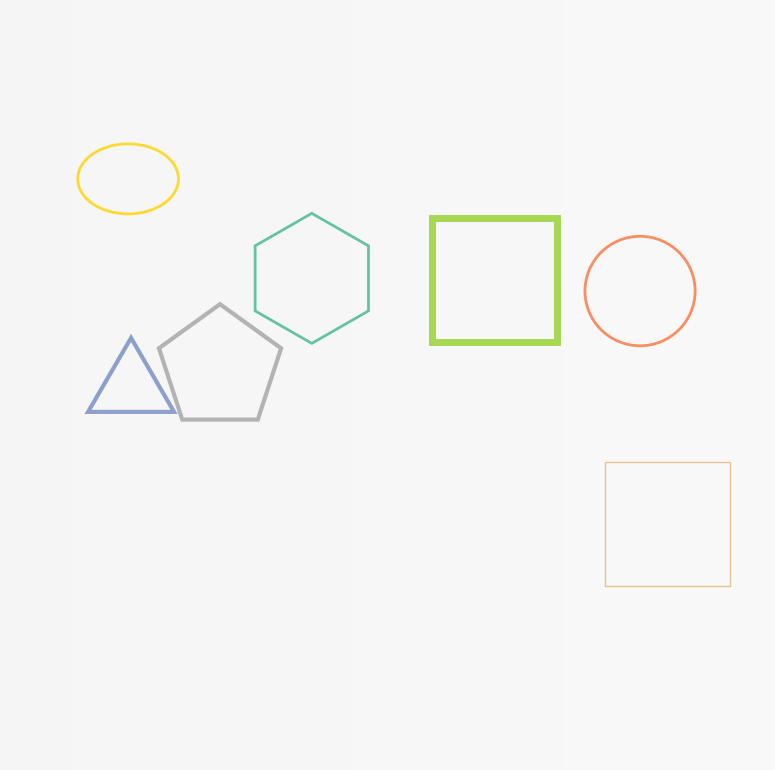[{"shape": "hexagon", "thickness": 1, "radius": 0.42, "center": [0.402, 0.638]}, {"shape": "circle", "thickness": 1, "radius": 0.36, "center": [0.826, 0.622]}, {"shape": "triangle", "thickness": 1.5, "radius": 0.32, "center": [0.169, 0.497]}, {"shape": "square", "thickness": 2.5, "radius": 0.4, "center": [0.638, 0.636]}, {"shape": "oval", "thickness": 1, "radius": 0.32, "center": [0.165, 0.768]}, {"shape": "square", "thickness": 0.5, "radius": 0.4, "center": [0.861, 0.319]}, {"shape": "pentagon", "thickness": 1.5, "radius": 0.41, "center": [0.284, 0.522]}]